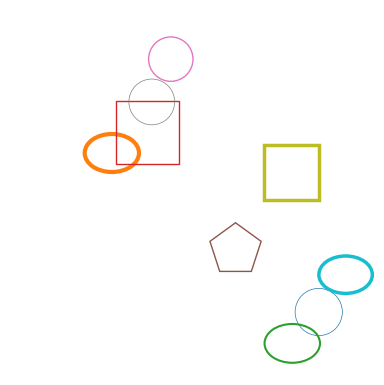[{"shape": "circle", "thickness": 0.5, "radius": 0.31, "center": [0.828, 0.19]}, {"shape": "oval", "thickness": 3, "radius": 0.35, "center": [0.291, 0.603]}, {"shape": "oval", "thickness": 1.5, "radius": 0.36, "center": [0.759, 0.108]}, {"shape": "square", "thickness": 1, "radius": 0.41, "center": [0.383, 0.655]}, {"shape": "pentagon", "thickness": 1, "radius": 0.35, "center": [0.612, 0.352]}, {"shape": "circle", "thickness": 1, "radius": 0.29, "center": [0.444, 0.846]}, {"shape": "circle", "thickness": 0.5, "radius": 0.3, "center": [0.394, 0.735]}, {"shape": "square", "thickness": 2.5, "radius": 0.36, "center": [0.757, 0.552]}, {"shape": "oval", "thickness": 2.5, "radius": 0.35, "center": [0.898, 0.287]}]